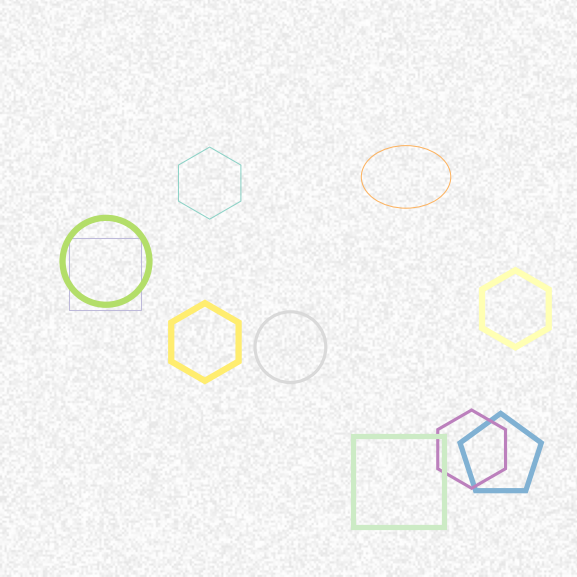[{"shape": "hexagon", "thickness": 0.5, "radius": 0.31, "center": [0.363, 0.682]}, {"shape": "hexagon", "thickness": 3, "radius": 0.33, "center": [0.892, 0.465]}, {"shape": "square", "thickness": 0.5, "radius": 0.31, "center": [0.182, 0.525]}, {"shape": "pentagon", "thickness": 2.5, "radius": 0.37, "center": [0.867, 0.209]}, {"shape": "oval", "thickness": 0.5, "radius": 0.39, "center": [0.703, 0.693]}, {"shape": "circle", "thickness": 3, "radius": 0.38, "center": [0.184, 0.547]}, {"shape": "circle", "thickness": 1.5, "radius": 0.31, "center": [0.503, 0.398]}, {"shape": "hexagon", "thickness": 1.5, "radius": 0.34, "center": [0.817, 0.221]}, {"shape": "square", "thickness": 2.5, "radius": 0.39, "center": [0.69, 0.165]}, {"shape": "hexagon", "thickness": 3, "radius": 0.34, "center": [0.355, 0.407]}]